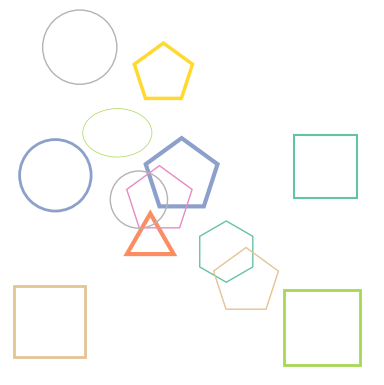[{"shape": "square", "thickness": 1.5, "radius": 0.41, "center": [0.846, 0.568]}, {"shape": "hexagon", "thickness": 1, "radius": 0.4, "center": [0.588, 0.346]}, {"shape": "triangle", "thickness": 3, "radius": 0.35, "center": [0.39, 0.375]}, {"shape": "circle", "thickness": 2, "radius": 0.46, "center": [0.144, 0.545]}, {"shape": "pentagon", "thickness": 3, "radius": 0.49, "center": [0.472, 0.543]}, {"shape": "pentagon", "thickness": 1, "radius": 0.45, "center": [0.414, 0.48]}, {"shape": "oval", "thickness": 0.5, "radius": 0.45, "center": [0.305, 0.655]}, {"shape": "square", "thickness": 2, "radius": 0.49, "center": [0.836, 0.149]}, {"shape": "pentagon", "thickness": 2.5, "radius": 0.4, "center": [0.424, 0.809]}, {"shape": "square", "thickness": 2, "radius": 0.46, "center": [0.128, 0.165]}, {"shape": "pentagon", "thickness": 1, "radius": 0.44, "center": [0.639, 0.269]}, {"shape": "circle", "thickness": 1, "radius": 0.48, "center": [0.207, 0.878]}, {"shape": "circle", "thickness": 1, "radius": 0.37, "center": [0.361, 0.481]}]